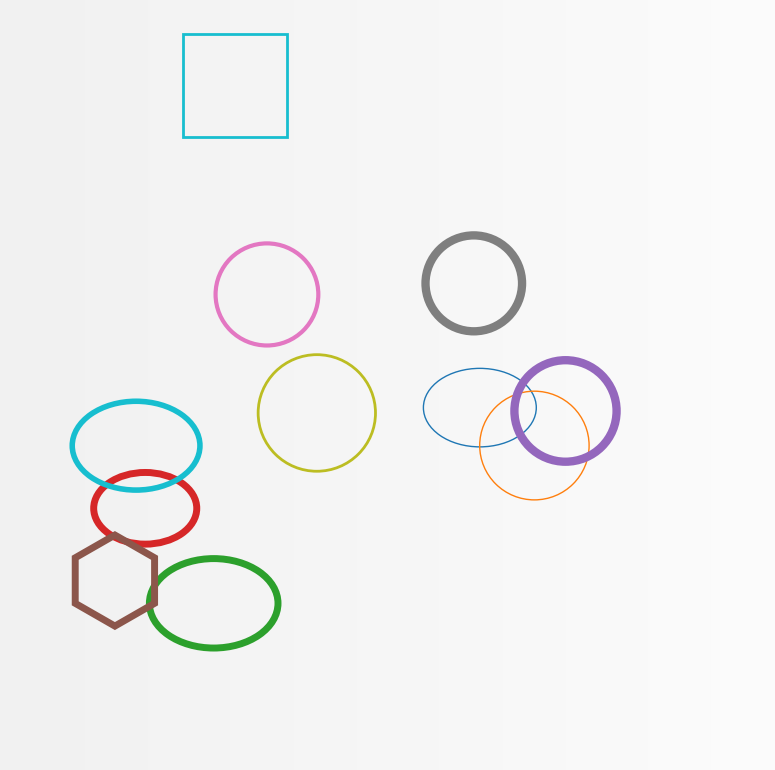[{"shape": "oval", "thickness": 0.5, "radius": 0.36, "center": [0.619, 0.471]}, {"shape": "circle", "thickness": 0.5, "radius": 0.35, "center": [0.69, 0.421]}, {"shape": "oval", "thickness": 2.5, "radius": 0.41, "center": [0.276, 0.216]}, {"shape": "oval", "thickness": 2.5, "radius": 0.33, "center": [0.187, 0.34]}, {"shape": "circle", "thickness": 3, "radius": 0.33, "center": [0.73, 0.466]}, {"shape": "hexagon", "thickness": 2.5, "radius": 0.3, "center": [0.148, 0.246]}, {"shape": "circle", "thickness": 1.5, "radius": 0.33, "center": [0.344, 0.618]}, {"shape": "circle", "thickness": 3, "radius": 0.31, "center": [0.611, 0.632]}, {"shape": "circle", "thickness": 1, "radius": 0.38, "center": [0.409, 0.464]}, {"shape": "oval", "thickness": 2, "radius": 0.41, "center": [0.176, 0.421]}, {"shape": "square", "thickness": 1, "radius": 0.33, "center": [0.303, 0.889]}]